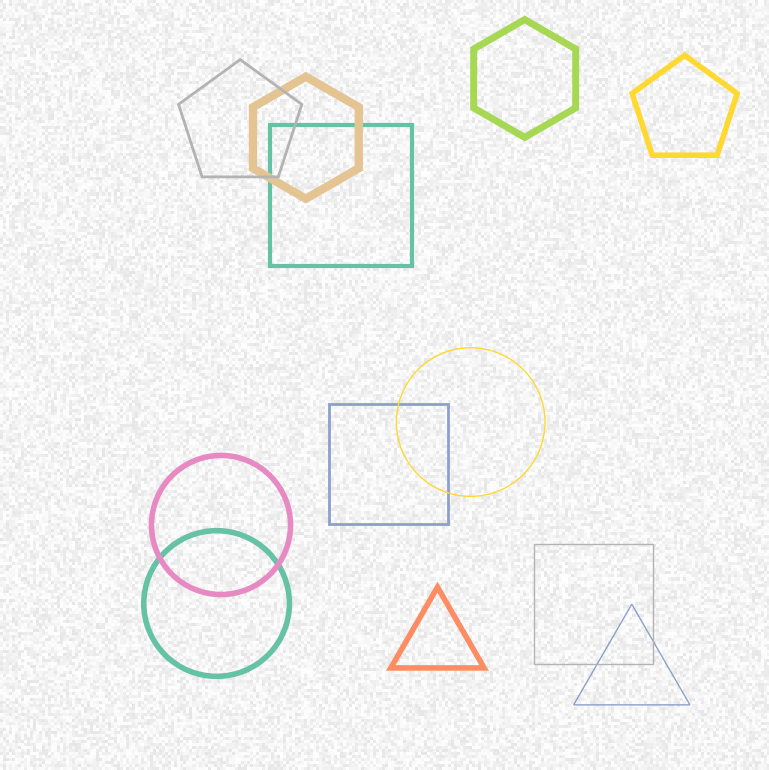[{"shape": "square", "thickness": 1.5, "radius": 0.46, "center": [0.443, 0.746]}, {"shape": "circle", "thickness": 2, "radius": 0.47, "center": [0.281, 0.216]}, {"shape": "triangle", "thickness": 2, "radius": 0.35, "center": [0.568, 0.168]}, {"shape": "square", "thickness": 1, "radius": 0.39, "center": [0.505, 0.397]}, {"shape": "triangle", "thickness": 0.5, "radius": 0.44, "center": [0.82, 0.128]}, {"shape": "circle", "thickness": 2, "radius": 0.45, "center": [0.287, 0.318]}, {"shape": "hexagon", "thickness": 2.5, "radius": 0.38, "center": [0.681, 0.898]}, {"shape": "pentagon", "thickness": 2, "radius": 0.36, "center": [0.889, 0.856]}, {"shape": "circle", "thickness": 0.5, "radius": 0.48, "center": [0.611, 0.452]}, {"shape": "hexagon", "thickness": 3, "radius": 0.4, "center": [0.397, 0.821]}, {"shape": "pentagon", "thickness": 1, "radius": 0.42, "center": [0.312, 0.838]}, {"shape": "square", "thickness": 0.5, "radius": 0.39, "center": [0.771, 0.216]}]